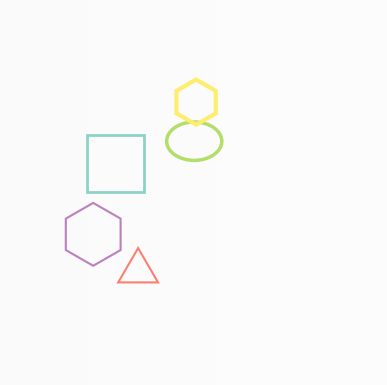[{"shape": "square", "thickness": 2, "radius": 0.37, "center": [0.299, 0.576]}, {"shape": "triangle", "thickness": 1.5, "radius": 0.3, "center": [0.356, 0.296]}, {"shape": "oval", "thickness": 2.5, "radius": 0.36, "center": [0.501, 0.633]}, {"shape": "hexagon", "thickness": 1.5, "radius": 0.41, "center": [0.241, 0.391]}, {"shape": "hexagon", "thickness": 3, "radius": 0.29, "center": [0.506, 0.735]}]